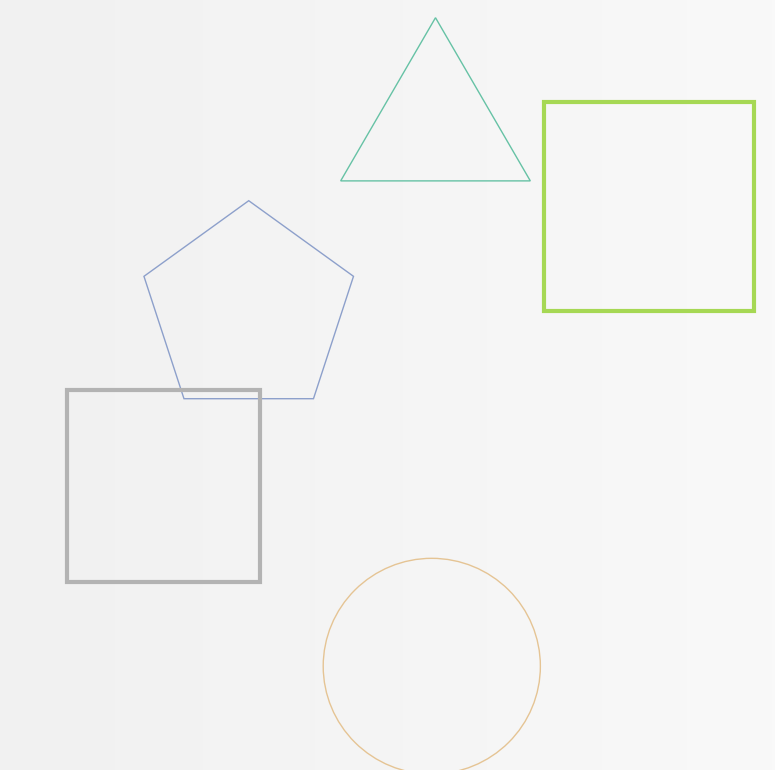[{"shape": "triangle", "thickness": 0.5, "radius": 0.71, "center": [0.562, 0.836]}, {"shape": "pentagon", "thickness": 0.5, "radius": 0.71, "center": [0.321, 0.597]}, {"shape": "square", "thickness": 1.5, "radius": 0.68, "center": [0.837, 0.732]}, {"shape": "circle", "thickness": 0.5, "radius": 0.7, "center": [0.557, 0.135]}, {"shape": "square", "thickness": 1.5, "radius": 0.62, "center": [0.211, 0.369]}]